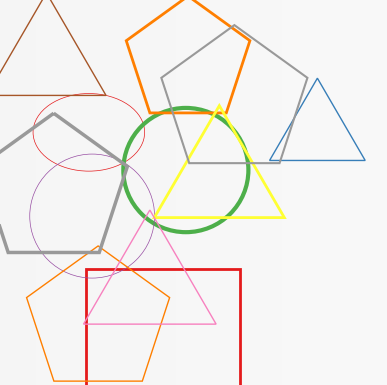[{"shape": "oval", "thickness": 0.5, "radius": 0.72, "center": [0.229, 0.656]}, {"shape": "square", "thickness": 2, "radius": 0.99, "center": [0.421, 0.103]}, {"shape": "triangle", "thickness": 1, "radius": 0.71, "center": [0.819, 0.654]}, {"shape": "circle", "thickness": 3, "radius": 0.81, "center": [0.48, 0.558]}, {"shape": "circle", "thickness": 0.5, "radius": 0.81, "center": [0.238, 0.439]}, {"shape": "pentagon", "thickness": 2, "radius": 0.84, "center": [0.485, 0.842]}, {"shape": "pentagon", "thickness": 1, "radius": 0.97, "center": [0.253, 0.167]}, {"shape": "triangle", "thickness": 2, "radius": 0.97, "center": [0.566, 0.532]}, {"shape": "triangle", "thickness": 1, "radius": 0.89, "center": [0.12, 0.841]}, {"shape": "triangle", "thickness": 1, "radius": 0.99, "center": [0.387, 0.257]}, {"shape": "pentagon", "thickness": 1.5, "radius": 0.99, "center": [0.605, 0.737]}, {"shape": "pentagon", "thickness": 2.5, "radius": 1.0, "center": [0.139, 0.506]}]